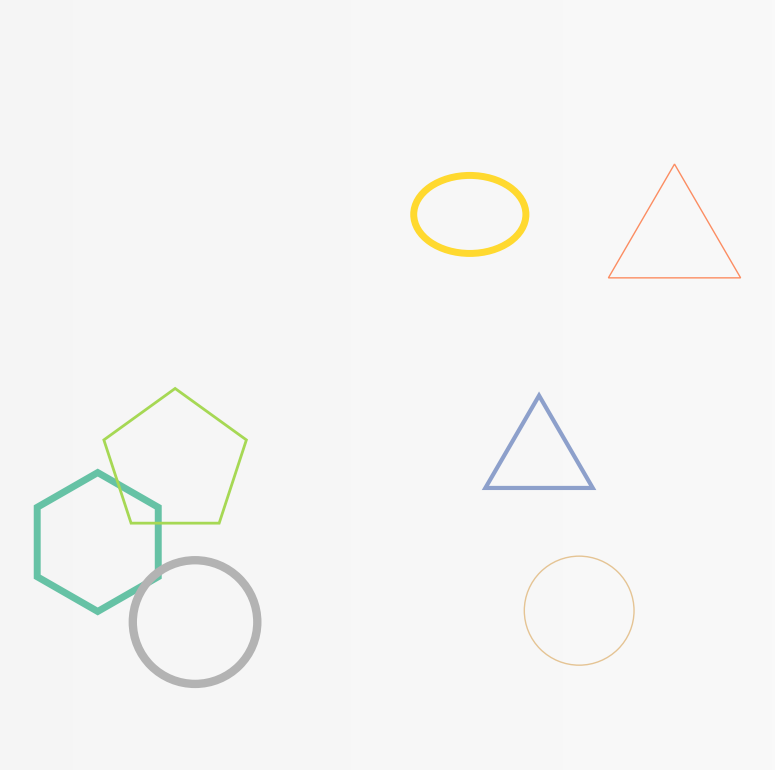[{"shape": "hexagon", "thickness": 2.5, "radius": 0.45, "center": [0.126, 0.296]}, {"shape": "triangle", "thickness": 0.5, "radius": 0.49, "center": [0.87, 0.688]}, {"shape": "triangle", "thickness": 1.5, "radius": 0.4, "center": [0.696, 0.406]}, {"shape": "pentagon", "thickness": 1, "radius": 0.48, "center": [0.226, 0.399]}, {"shape": "oval", "thickness": 2.5, "radius": 0.36, "center": [0.606, 0.722]}, {"shape": "circle", "thickness": 0.5, "radius": 0.35, "center": [0.747, 0.207]}, {"shape": "circle", "thickness": 3, "radius": 0.4, "center": [0.252, 0.192]}]